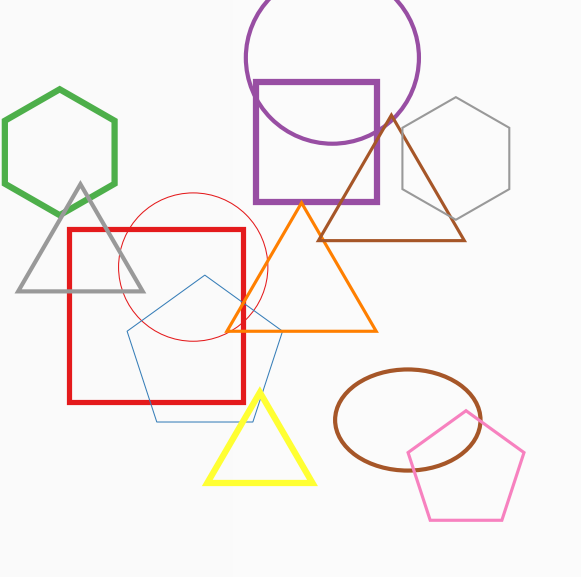[{"shape": "square", "thickness": 2.5, "radius": 0.75, "center": [0.268, 0.453]}, {"shape": "circle", "thickness": 0.5, "radius": 0.64, "center": [0.332, 0.537]}, {"shape": "pentagon", "thickness": 0.5, "radius": 0.7, "center": [0.352, 0.382]}, {"shape": "hexagon", "thickness": 3, "radius": 0.55, "center": [0.103, 0.736]}, {"shape": "square", "thickness": 3, "radius": 0.52, "center": [0.545, 0.754]}, {"shape": "circle", "thickness": 2, "radius": 0.74, "center": [0.572, 0.899]}, {"shape": "triangle", "thickness": 1.5, "radius": 0.74, "center": [0.519, 0.5]}, {"shape": "triangle", "thickness": 3, "radius": 0.52, "center": [0.447, 0.215]}, {"shape": "triangle", "thickness": 1.5, "radius": 0.72, "center": [0.673, 0.655]}, {"shape": "oval", "thickness": 2, "radius": 0.63, "center": [0.702, 0.272]}, {"shape": "pentagon", "thickness": 1.5, "radius": 0.52, "center": [0.802, 0.183]}, {"shape": "triangle", "thickness": 2, "radius": 0.62, "center": [0.138, 0.556]}, {"shape": "hexagon", "thickness": 1, "radius": 0.53, "center": [0.784, 0.725]}]